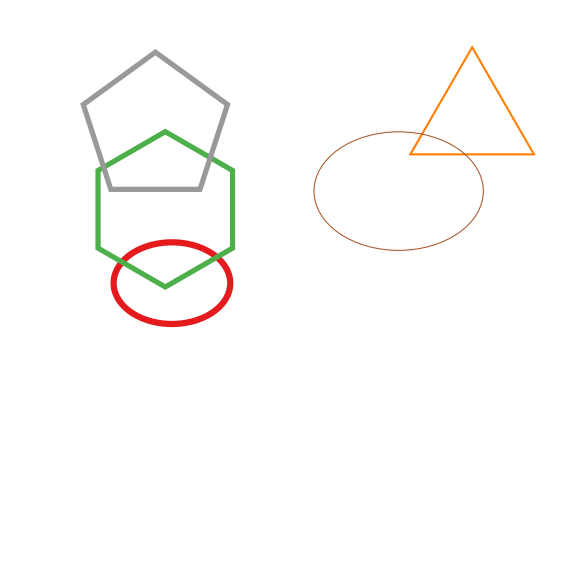[{"shape": "oval", "thickness": 3, "radius": 0.5, "center": [0.298, 0.509]}, {"shape": "hexagon", "thickness": 2.5, "radius": 0.67, "center": [0.286, 0.637]}, {"shape": "triangle", "thickness": 1, "radius": 0.62, "center": [0.818, 0.794]}, {"shape": "oval", "thickness": 0.5, "radius": 0.73, "center": [0.69, 0.668]}, {"shape": "pentagon", "thickness": 2.5, "radius": 0.66, "center": [0.269, 0.777]}]